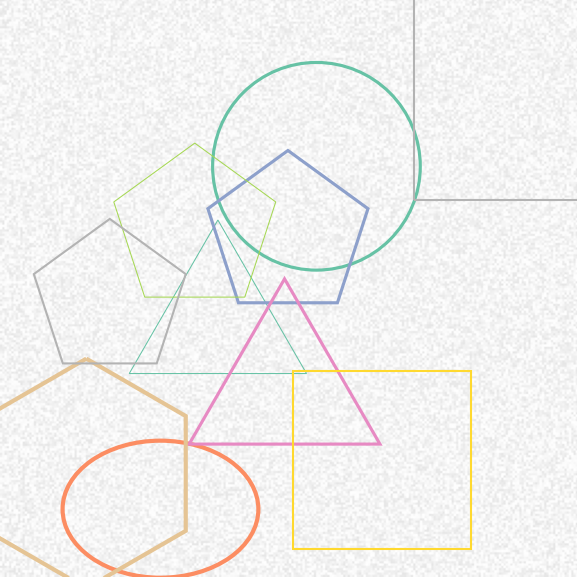[{"shape": "triangle", "thickness": 0.5, "radius": 0.89, "center": [0.377, 0.441]}, {"shape": "circle", "thickness": 1.5, "radius": 0.9, "center": [0.548, 0.711]}, {"shape": "oval", "thickness": 2, "radius": 0.85, "center": [0.278, 0.117]}, {"shape": "pentagon", "thickness": 1.5, "radius": 0.73, "center": [0.499, 0.593]}, {"shape": "triangle", "thickness": 1.5, "radius": 0.95, "center": [0.493, 0.326]}, {"shape": "pentagon", "thickness": 0.5, "radius": 0.74, "center": [0.337, 0.604]}, {"shape": "square", "thickness": 1, "radius": 0.77, "center": [0.661, 0.203]}, {"shape": "hexagon", "thickness": 2, "radius": 0.99, "center": [0.149, 0.179]}, {"shape": "pentagon", "thickness": 1, "radius": 0.69, "center": [0.19, 0.482]}, {"shape": "square", "thickness": 1, "radius": 0.9, "center": [0.896, 0.831]}]